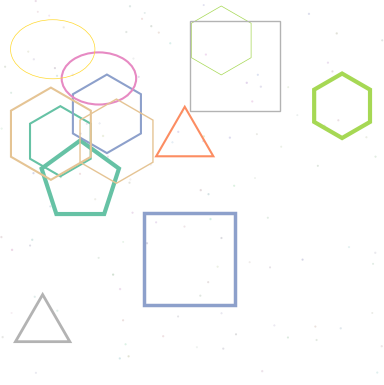[{"shape": "hexagon", "thickness": 1.5, "radius": 0.46, "center": [0.157, 0.633]}, {"shape": "pentagon", "thickness": 3, "radius": 0.53, "center": [0.209, 0.53]}, {"shape": "triangle", "thickness": 1.5, "radius": 0.43, "center": [0.48, 0.637]}, {"shape": "square", "thickness": 2.5, "radius": 0.59, "center": [0.492, 0.328]}, {"shape": "hexagon", "thickness": 1.5, "radius": 0.51, "center": [0.278, 0.704]}, {"shape": "oval", "thickness": 1.5, "radius": 0.48, "center": [0.257, 0.796]}, {"shape": "hexagon", "thickness": 0.5, "radius": 0.45, "center": [0.575, 0.895]}, {"shape": "hexagon", "thickness": 3, "radius": 0.42, "center": [0.889, 0.725]}, {"shape": "oval", "thickness": 0.5, "radius": 0.55, "center": [0.137, 0.872]}, {"shape": "hexagon", "thickness": 1.5, "radius": 0.6, "center": [0.132, 0.653]}, {"shape": "hexagon", "thickness": 1, "radius": 0.55, "center": [0.303, 0.633]}, {"shape": "triangle", "thickness": 2, "radius": 0.41, "center": [0.111, 0.153]}, {"shape": "square", "thickness": 1, "radius": 0.58, "center": [0.61, 0.829]}]